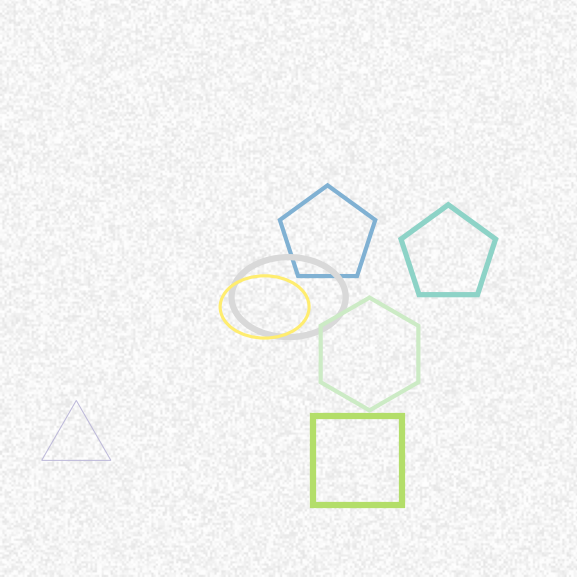[{"shape": "pentagon", "thickness": 2.5, "radius": 0.43, "center": [0.776, 0.559]}, {"shape": "triangle", "thickness": 0.5, "radius": 0.35, "center": [0.132, 0.237]}, {"shape": "pentagon", "thickness": 2, "radius": 0.43, "center": [0.567, 0.591]}, {"shape": "square", "thickness": 3, "radius": 0.39, "center": [0.62, 0.201]}, {"shape": "oval", "thickness": 3, "radius": 0.49, "center": [0.5, 0.485]}, {"shape": "hexagon", "thickness": 2, "radius": 0.49, "center": [0.64, 0.386]}, {"shape": "oval", "thickness": 1.5, "radius": 0.39, "center": [0.458, 0.468]}]